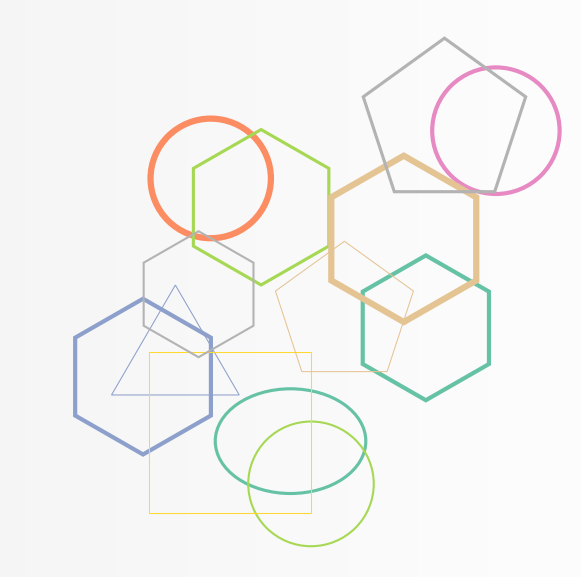[{"shape": "oval", "thickness": 1.5, "radius": 0.65, "center": [0.5, 0.235]}, {"shape": "hexagon", "thickness": 2, "radius": 0.63, "center": [0.733, 0.431]}, {"shape": "circle", "thickness": 3, "radius": 0.52, "center": [0.363, 0.69]}, {"shape": "triangle", "thickness": 0.5, "radius": 0.63, "center": [0.302, 0.379]}, {"shape": "hexagon", "thickness": 2, "radius": 0.67, "center": [0.246, 0.347]}, {"shape": "circle", "thickness": 2, "radius": 0.55, "center": [0.853, 0.773]}, {"shape": "hexagon", "thickness": 1.5, "radius": 0.67, "center": [0.449, 0.64]}, {"shape": "circle", "thickness": 1, "radius": 0.54, "center": [0.535, 0.161]}, {"shape": "square", "thickness": 0.5, "radius": 0.7, "center": [0.395, 0.25]}, {"shape": "hexagon", "thickness": 3, "radius": 0.72, "center": [0.695, 0.585]}, {"shape": "pentagon", "thickness": 0.5, "radius": 0.62, "center": [0.593, 0.457]}, {"shape": "hexagon", "thickness": 1, "radius": 0.55, "center": [0.342, 0.49]}, {"shape": "pentagon", "thickness": 1.5, "radius": 0.73, "center": [0.765, 0.786]}]